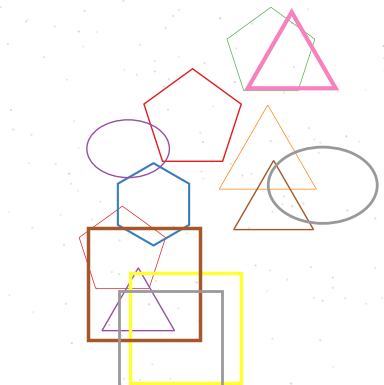[{"shape": "pentagon", "thickness": 1, "radius": 0.66, "center": [0.5, 0.689]}, {"shape": "pentagon", "thickness": 0.5, "radius": 0.59, "center": [0.318, 0.347]}, {"shape": "hexagon", "thickness": 1.5, "radius": 0.53, "center": [0.399, 0.469]}, {"shape": "pentagon", "thickness": 0.5, "radius": 0.6, "center": [0.704, 0.861]}, {"shape": "oval", "thickness": 1, "radius": 0.54, "center": [0.333, 0.614]}, {"shape": "triangle", "thickness": 1, "radius": 0.54, "center": [0.359, 0.196]}, {"shape": "triangle", "thickness": 0.5, "radius": 0.73, "center": [0.696, 0.582]}, {"shape": "square", "thickness": 2.5, "radius": 0.72, "center": [0.481, 0.148]}, {"shape": "triangle", "thickness": 1, "radius": 0.6, "center": [0.711, 0.463]}, {"shape": "square", "thickness": 2.5, "radius": 0.73, "center": [0.375, 0.262]}, {"shape": "triangle", "thickness": 3, "radius": 0.66, "center": [0.758, 0.837]}, {"shape": "square", "thickness": 2, "radius": 0.67, "center": [0.443, 0.111]}, {"shape": "oval", "thickness": 2, "radius": 0.71, "center": [0.838, 0.519]}]